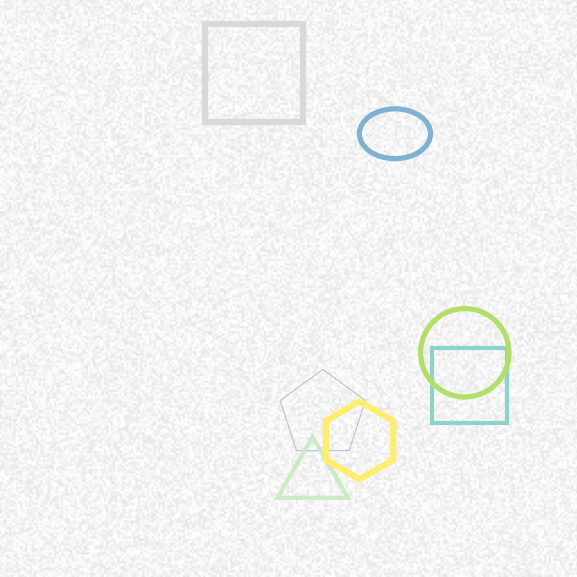[{"shape": "square", "thickness": 2, "radius": 0.32, "center": [0.813, 0.332]}, {"shape": "pentagon", "thickness": 0.5, "radius": 0.39, "center": [0.559, 0.282]}, {"shape": "oval", "thickness": 2.5, "radius": 0.31, "center": [0.684, 0.768]}, {"shape": "circle", "thickness": 2.5, "radius": 0.38, "center": [0.805, 0.388]}, {"shape": "square", "thickness": 3, "radius": 0.42, "center": [0.44, 0.873]}, {"shape": "triangle", "thickness": 2, "radius": 0.35, "center": [0.541, 0.172]}, {"shape": "hexagon", "thickness": 3, "radius": 0.34, "center": [0.623, 0.237]}]